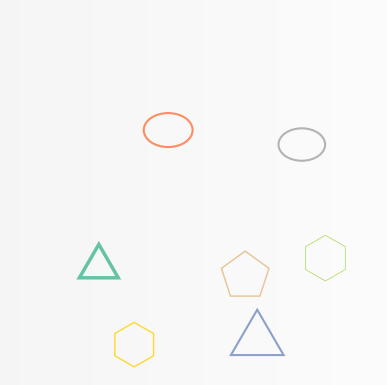[{"shape": "triangle", "thickness": 2.5, "radius": 0.29, "center": [0.255, 0.307]}, {"shape": "oval", "thickness": 1.5, "radius": 0.32, "center": [0.434, 0.662]}, {"shape": "triangle", "thickness": 1.5, "radius": 0.39, "center": [0.664, 0.117]}, {"shape": "hexagon", "thickness": 0.5, "radius": 0.3, "center": [0.84, 0.33]}, {"shape": "hexagon", "thickness": 1, "radius": 0.29, "center": [0.346, 0.105]}, {"shape": "pentagon", "thickness": 1, "radius": 0.32, "center": [0.633, 0.283]}, {"shape": "oval", "thickness": 1.5, "radius": 0.3, "center": [0.779, 0.625]}]